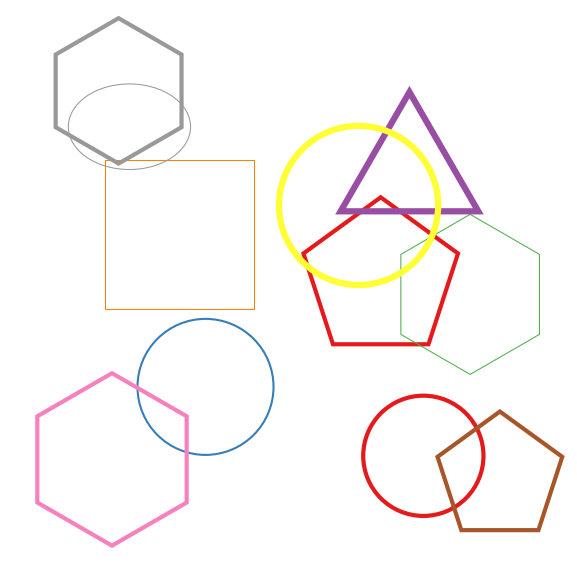[{"shape": "pentagon", "thickness": 2, "radius": 0.7, "center": [0.659, 0.517]}, {"shape": "circle", "thickness": 2, "radius": 0.52, "center": [0.733, 0.21]}, {"shape": "circle", "thickness": 1, "radius": 0.59, "center": [0.356, 0.329]}, {"shape": "hexagon", "thickness": 0.5, "radius": 0.69, "center": [0.814, 0.489]}, {"shape": "triangle", "thickness": 3, "radius": 0.69, "center": [0.709, 0.702]}, {"shape": "square", "thickness": 0.5, "radius": 0.64, "center": [0.311, 0.593]}, {"shape": "circle", "thickness": 3, "radius": 0.69, "center": [0.621, 0.643]}, {"shape": "pentagon", "thickness": 2, "radius": 0.57, "center": [0.866, 0.173]}, {"shape": "hexagon", "thickness": 2, "radius": 0.75, "center": [0.194, 0.204]}, {"shape": "oval", "thickness": 0.5, "radius": 0.53, "center": [0.224, 0.78]}, {"shape": "hexagon", "thickness": 2, "radius": 0.63, "center": [0.205, 0.842]}]